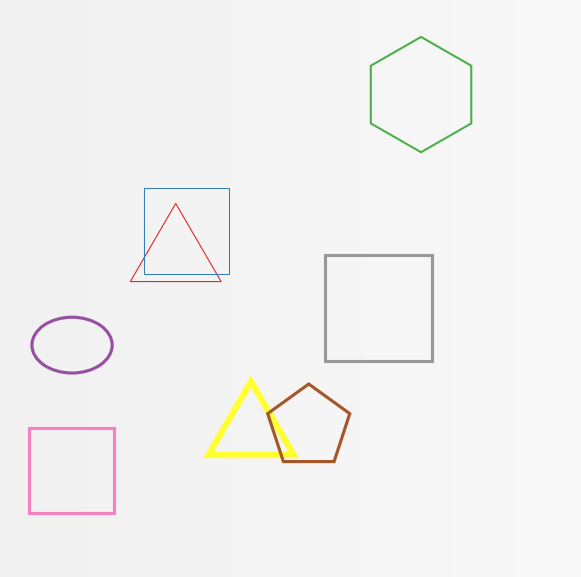[{"shape": "triangle", "thickness": 0.5, "radius": 0.45, "center": [0.302, 0.557]}, {"shape": "square", "thickness": 0.5, "radius": 0.37, "center": [0.321, 0.599]}, {"shape": "hexagon", "thickness": 1, "radius": 0.5, "center": [0.724, 0.835]}, {"shape": "oval", "thickness": 1.5, "radius": 0.35, "center": [0.124, 0.402]}, {"shape": "triangle", "thickness": 3, "radius": 0.42, "center": [0.432, 0.254]}, {"shape": "pentagon", "thickness": 1.5, "radius": 0.37, "center": [0.531, 0.26]}, {"shape": "square", "thickness": 1.5, "radius": 0.37, "center": [0.123, 0.185]}, {"shape": "square", "thickness": 1.5, "radius": 0.46, "center": [0.651, 0.466]}]